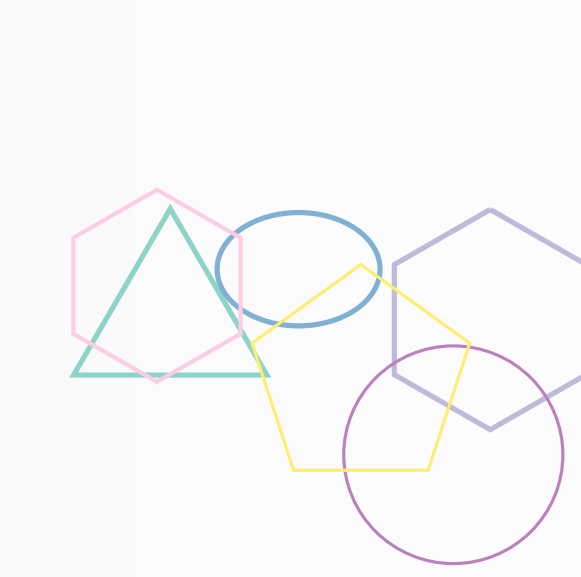[{"shape": "triangle", "thickness": 2.5, "radius": 0.96, "center": [0.293, 0.446]}, {"shape": "hexagon", "thickness": 2.5, "radius": 0.95, "center": [0.843, 0.446]}, {"shape": "oval", "thickness": 2.5, "radius": 0.7, "center": [0.514, 0.533]}, {"shape": "hexagon", "thickness": 2, "radius": 0.83, "center": [0.27, 0.504]}, {"shape": "circle", "thickness": 1.5, "radius": 0.94, "center": [0.78, 0.212]}, {"shape": "pentagon", "thickness": 1.5, "radius": 0.98, "center": [0.621, 0.344]}]